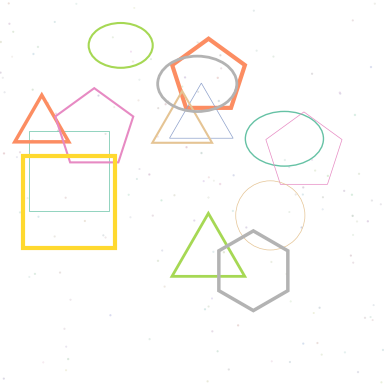[{"shape": "square", "thickness": 0.5, "radius": 0.52, "center": [0.18, 0.556]}, {"shape": "oval", "thickness": 1, "radius": 0.51, "center": [0.739, 0.64]}, {"shape": "pentagon", "thickness": 3, "radius": 0.5, "center": [0.542, 0.8]}, {"shape": "triangle", "thickness": 2.5, "radius": 0.4, "center": [0.108, 0.672]}, {"shape": "triangle", "thickness": 0.5, "radius": 0.48, "center": [0.523, 0.689]}, {"shape": "pentagon", "thickness": 1.5, "radius": 0.53, "center": [0.245, 0.664]}, {"shape": "pentagon", "thickness": 0.5, "radius": 0.52, "center": [0.789, 0.605]}, {"shape": "oval", "thickness": 1.5, "radius": 0.42, "center": [0.313, 0.882]}, {"shape": "triangle", "thickness": 2, "radius": 0.55, "center": [0.541, 0.337]}, {"shape": "square", "thickness": 3, "radius": 0.6, "center": [0.179, 0.476]}, {"shape": "triangle", "thickness": 1.5, "radius": 0.45, "center": [0.473, 0.674]}, {"shape": "circle", "thickness": 0.5, "radius": 0.45, "center": [0.702, 0.441]}, {"shape": "oval", "thickness": 2, "radius": 0.51, "center": [0.512, 0.782]}, {"shape": "hexagon", "thickness": 2.5, "radius": 0.52, "center": [0.658, 0.297]}]